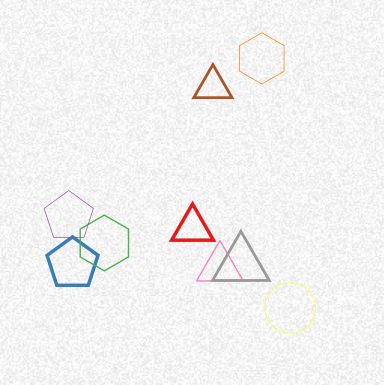[{"shape": "triangle", "thickness": 2.5, "radius": 0.31, "center": [0.5, 0.407]}, {"shape": "pentagon", "thickness": 2.5, "radius": 0.35, "center": [0.188, 0.315]}, {"shape": "hexagon", "thickness": 1, "radius": 0.36, "center": [0.271, 0.369]}, {"shape": "pentagon", "thickness": 0.5, "radius": 0.34, "center": [0.179, 0.438]}, {"shape": "hexagon", "thickness": 0.5, "radius": 0.33, "center": [0.68, 0.848]}, {"shape": "circle", "thickness": 0.5, "radius": 0.33, "center": [0.753, 0.2]}, {"shape": "triangle", "thickness": 2, "radius": 0.29, "center": [0.553, 0.775]}, {"shape": "triangle", "thickness": 1, "radius": 0.35, "center": [0.571, 0.305]}, {"shape": "triangle", "thickness": 2, "radius": 0.43, "center": [0.626, 0.314]}]